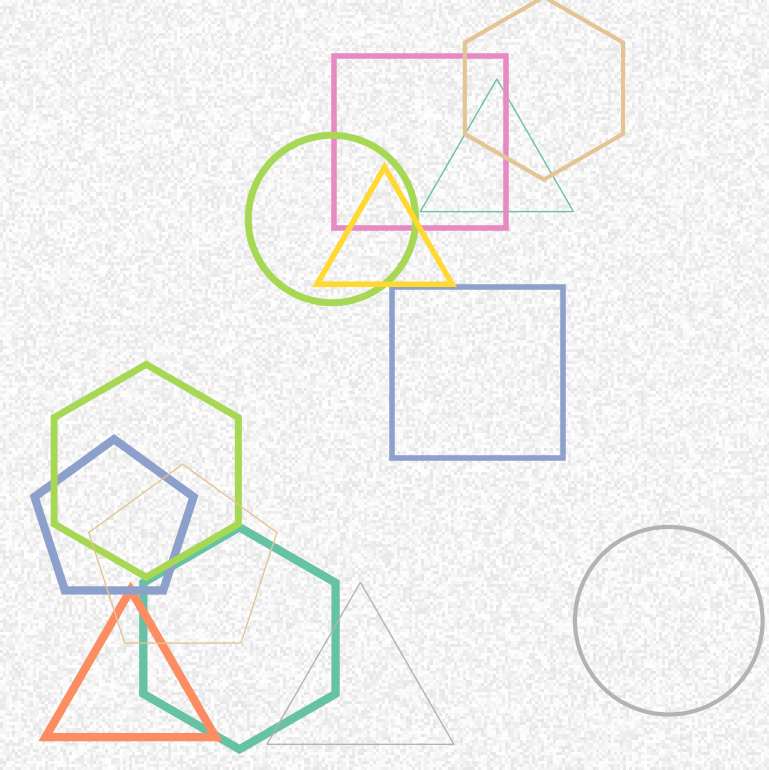[{"shape": "hexagon", "thickness": 3, "radius": 0.72, "center": [0.311, 0.171]}, {"shape": "triangle", "thickness": 0.5, "radius": 0.57, "center": [0.645, 0.783]}, {"shape": "triangle", "thickness": 3, "radius": 0.64, "center": [0.17, 0.106]}, {"shape": "square", "thickness": 2, "radius": 0.56, "center": [0.62, 0.516]}, {"shape": "pentagon", "thickness": 3, "radius": 0.54, "center": [0.148, 0.321]}, {"shape": "square", "thickness": 2, "radius": 0.56, "center": [0.545, 0.816]}, {"shape": "hexagon", "thickness": 2.5, "radius": 0.69, "center": [0.19, 0.389]}, {"shape": "circle", "thickness": 2.5, "radius": 0.54, "center": [0.431, 0.716]}, {"shape": "triangle", "thickness": 2, "radius": 0.51, "center": [0.499, 0.682]}, {"shape": "hexagon", "thickness": 1.5, "radius": 0.59, "center": [0.706, 0.885]}, {"shape": "pentagon", "thickness": 0.5, "radius": 0.64, "center": [0.237, 0.269]}, {"shape": "circle", "thickness": 1.5, "radius": 0.61, "center": [0.869, 0.194]}, {"shape": "triangle", "thickness": 0.5, "radius": 0.7, "center": [0.468, 0.103]}]